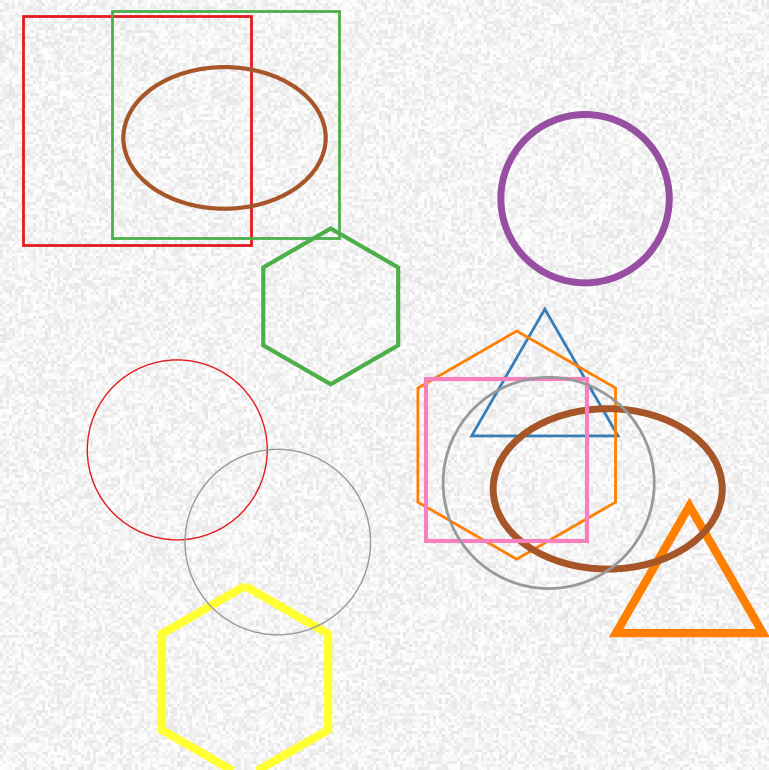[{"shape": "circle", "thickness": 0.5, "radius": 0.58, "center": [0.23, 0.416]}, {"shape": "square", "thickness": 1, "radius": 0.74, "center": [0.178, 0.831]}, {"shape": "triangle", "thickness": 1, "radius": 0.55, "center": [0.708, 0.489]}, {"shape": "hexagon", "thickness": 1.5, "radius": 0.51, "center": [0.43, 0.602]}, {"shape": "square", "thickness": 1, "radius": 0.74, "center": [0.293, 0.838]}, {"shape": "circle", "thickness": 2.5, "radius": 0.55, "center": [0.76, 0.742]}, {"shape": "triangle", "thickness": 3, "radius": 0.55, "center": [0.895, 0.233]}, {"shape": "hexagon", "thickness": 1, "radius": 0.74, "center": [0.671, 0.422]}, {"shape": "hexagon", "thickness": 3, "radius": 0.62, "center": [0.318, 0.114]}, {"shape": "oval", "thickness": 2.5, "radius": 0.74, "center": [0.789, 0.365]}, {"shape": "oval", "thickness": 1.5, "radius": 0.66, "center": [0.292, 0.821]}, {"shape": "square", "thickness": 1.5, "radius": 0.52, "center": [0.658, 0.403]}, {"shape": "circle", "thickness": 0.5, "radius": 0.6, "center": [0.361, 0.296]}, {"shape": "circle", "thickness": 1, "radius": 0.69, "center": [0.713, 0.373]}]